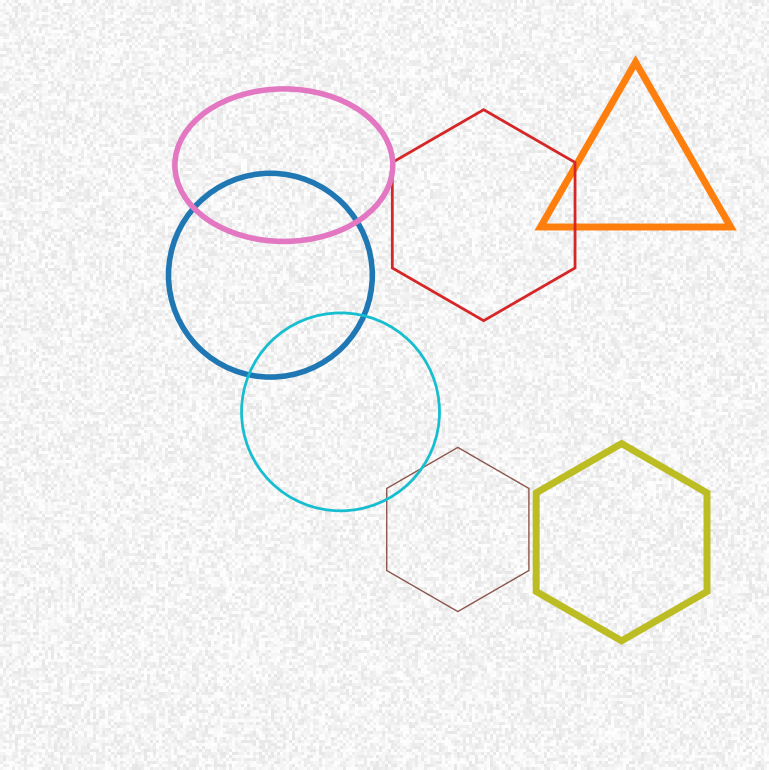[{"shape": "circle", "thickness": 2, "radius": 0.66, "center": [0.351, 0.643]}, {"shape": "triangle", "thickness": 2.5, "radius": 0.71, "center": [0.825, 0.777]}, {"shape": "hexagon", "thickness": 1, "radius": 0.69, "center": [0.628, 0.721]}, {"shape": "hexagon", "thickness": 0.5, "radius": 0.53, "center": [0.595, 0.312]}, {"shape": "oval", "thickness": 2, "radius": 0.71, "center": [0.369, 0.785]}, {"shape": "hexagon", "thickness": 2.5, "radius": 0.64, "center": [0.807, 0.296]}, {"shape": "circle", "thickness": 1, "radius": 0.64, "center": [0.442, 0.465]}]